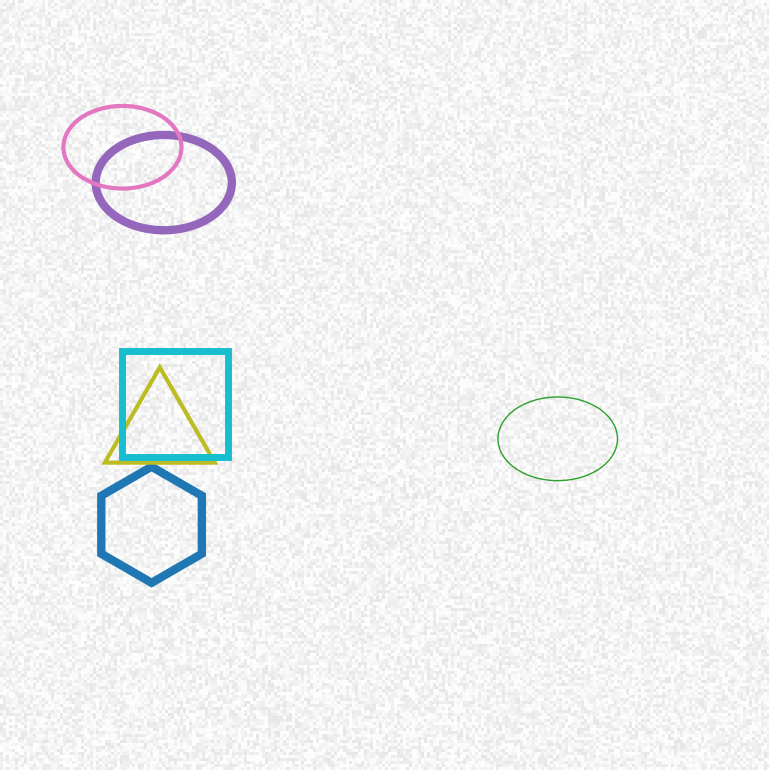[{"shape": "hexagon", "thickness": 3, "radius": 0.38, "center": [0.197, 0.318]}, {"shape": "oval", "thickness": 0.5, "radius": 0.39, "center": [0.724, 0.43]}, {"shape": "oval", "thickness": 3, "radius": 0.44, "center": [0.213, 0.763]}, {"shape": "oval", "thickness": 1.5, "radius": 0.38, "center": [0.159, 0.809]}, {"shape": "triangle", "thickness": 1.5, "radius": 0.41, "center": [0.208, 0.44]}, {"shape": "square", "thickness": 2.5, "radius": 0.35, "center": [0.227, 0.476]}]